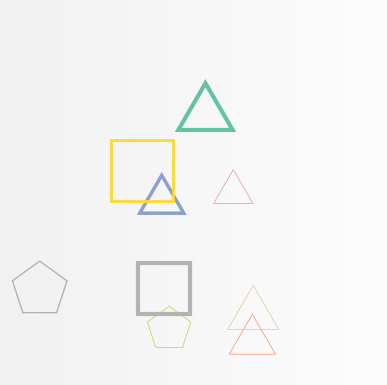[{"shape": "triangle", "thickness": 3, "radius": 0.4, "center": [0.53, 0.703]}, {"shape": "triangle", "thickness": 0.5, "radius": 0.35, "center": [0.651, 0.115]}, {"shape": "triangle", "thickness": 2.5, "radius": 0.33, "center": [0.417, 0.479]}, {"shape": "triangle", "thickness": 0.5, "radius": 0.29, "center": [0.602, 0.501]}, {"shape": "pentagon", "thickness": 0.5, "radius": 0.29, "center": [0.436, 0.145]}, {"shape": "square", "thickness": 2, "radius": 0.4, "center": [0.367, 0.558]}, {"shape": "triangle", "thickness": 0.5, "radius": 0.38, "center": [0.654, 0.182]}, {"shape": "square", "thickness": 3, "radius": 0.33, "center": [0.423, 0.251]}, {"shape": "pentagon", "thickness": 1, "radius": 0.37, "center": [0.102, 0.248]}]